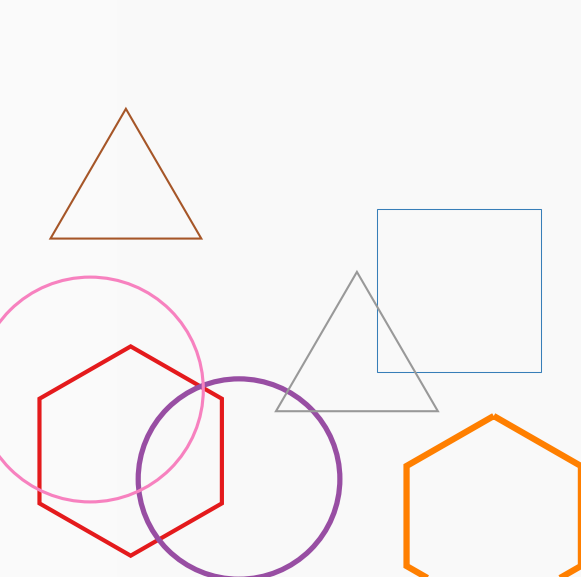[{"shape": "hexagon", "thickness": 2, "radius": 0.91, "center": [0.225, 0.218]}, {"shape": "square", "thickness": 0.5, "radius": 0.7, "center": [0.79, 0.497]}, {"shape": "circle", "thickness": 2.5, "radius": 0.87, "center": [0.411, 0.17]}, {"shape": "hexagon", "thickness": 3, "radius": 0.87, "center": [0.849, 0.106]}, {"shape": "triangle", "thickness": 1, "radius": 0.75, "center": [0.217, 0.661]}, {"shape": "circle", "thickness": 1.5, "radius": 0.97, "center": [0.155, 0.325]}, {"shape": "triangle", "thickness": 1, "radius": 0.8, "center": [0.614, 0.367]}]